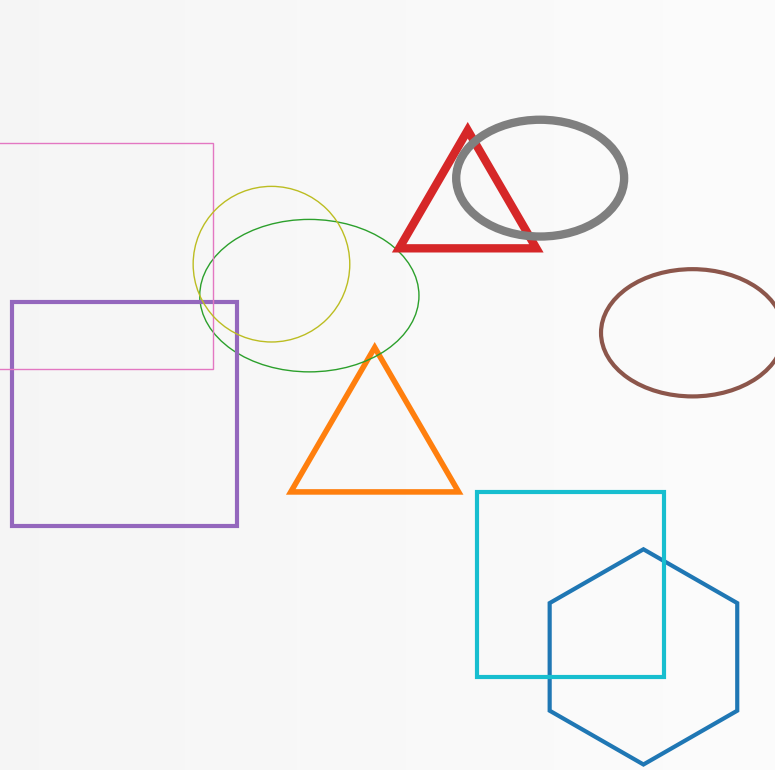[{"shape": "hexagon", "thickness": 1.5, "radius": 0.7, "center": [0.83, 0.147]}, {"shape": "triangle", "thickness": 2, "radius": 0.63, "center": [0.483, 0.424]}, {"shape": "oval", "thickness": 0.5, "radius": 0.71, "center": [0.399, 0.616]}, {"shape": "triangle", "thickness": 3, "radius": 0.51, "center": [0.604, 0.729]}, {"shape": "square", "thickness": 1.5, "radius": 0.73, "center": [0.161, 0.463]}, {"shape": "oval", "thickness": 1.5, "radius": 0.59, "center": [0.894, 0.568]}, {"shape": "square", "thickness": 0.5, "radius": 0.73, "center": [0.128, 0.668]}, {"shape": "oval", "thickness": 3, "radius": 0.54, "center": [0.697, 0.769]}, {"shape": "circle", "thickness": 0.5, "radius": 0.51, "center": [0.35, 0.657]}, {"shape": "square", "thickness": 1.5, "radius": 0.6, "center": [0.736, 0.241]}]